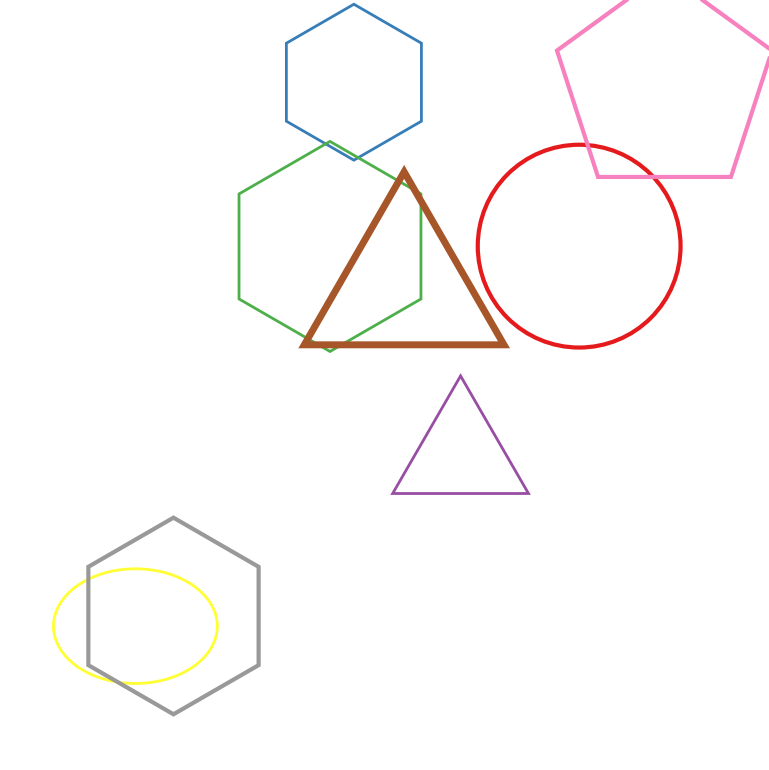[{"shape": "circle", "thickness": 1.5, "radius": 0.66, "center": [0.752, 0.68]}, {"shape": "hexagon", "thickness": 1, "radius": 0.51, "center": [0.46, 0.893]}, {"shape": "hexagon", "thickness": 1, "radius": 0.68, "center": [0.429, 0.68]}, {"shape": "triangle", "thickness": 1, "radius": 0.51, "center": [0.598, 0.41]}, {"shape": "oval", "thickness": 1, "radius": 0.53, "center": [0.176, 0.187]}, {"shape": "triangle", "thickness": 2.5, "radius": 0.75, "center": [0.525, 0.627]}, {"shape": "pentagon", "thickness": 1.5, "radius": 0.73, "center": [0.863, 0.889]}, {"shape": "hexagon", "thickness": 1.5, "radius": 0.64, "center": [0.225, 0.2]}]